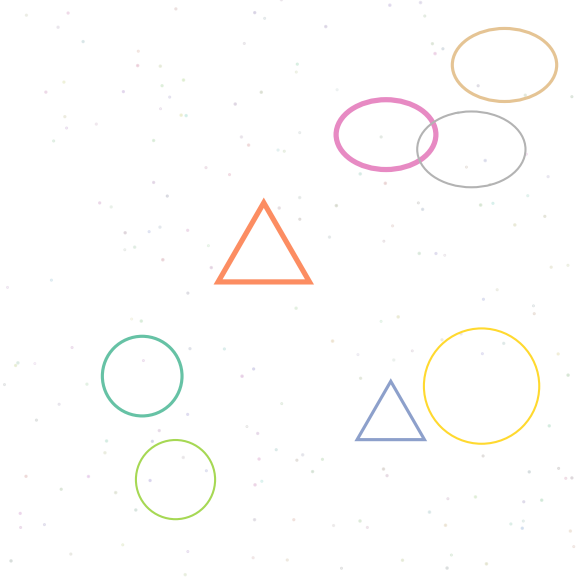[{"shape": "circle", "thickness": 1.5, "radius": 0.34, "center": [0.246, 0.348]}, {"shape": "triangle", "thickness": 2.5, "radius": 0.46, "center": [0.457, 0.557]}, {"shape": "triangle", "thickness": 1.5, "radius": 0.34, "center": [0.677, 0.272]}, {"shape": "oval", "thickness": 2.5, "radius": 0.43, "center": [0.668, 0.766]}, {"shape": "circle", "thickness": 1, "radius": 0.34, "center": [0.304, 0.169]}, {"shape": "circle", "thickness": 1, "radius": 0.5, "center": [0.834, 0.331]}, {"shape": "oval", "thickness": 1.5, "radius": 0.45, "center": [0.874, 0.887]}, {"shape": "oval", "thickness": 1, "radius": 0.47, "center": [0.816, 0.74]}]